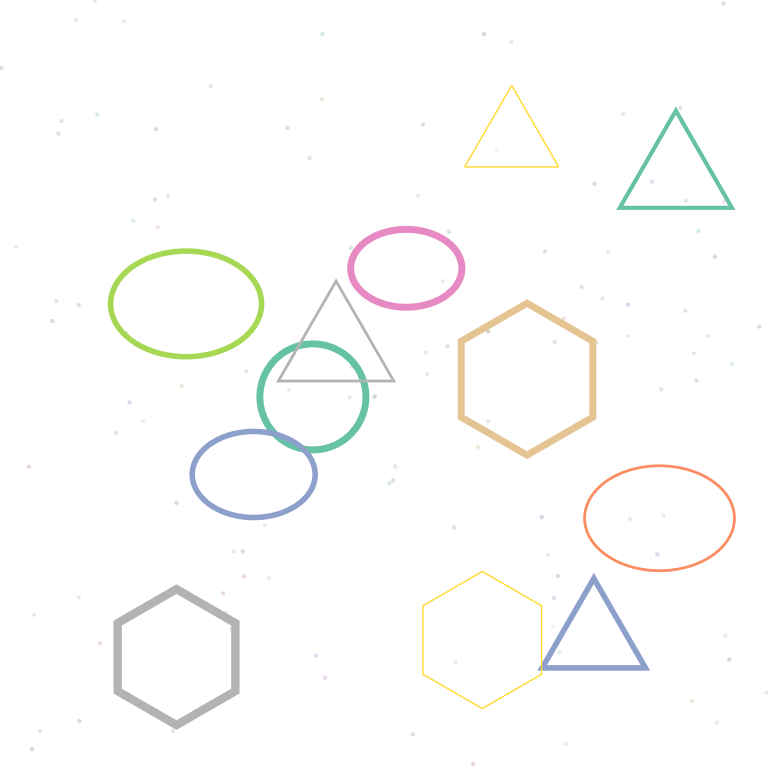[{"shape": "triangle", "thickness": 1.5, "radius": 0.42, "center": [0.878, 0.772]}, {"shape": "circle", "thickness": 2.5, "radius": 0.34, "center": [0.406, 0.485]}, {"shape": "oval", "thickness": 1, "radius": 0.49, "center": [0.857, 0.327]}, {"shape": "triangle", "thickness": 2, "radius": 0.39, "center": [0.771, 0.171]}, {"shape": "oval", "thickness": 2, "radius": 0.4, "center": [0.329, 0.384]}, {"shape": "oval", "thickness": 2.5, "radius": 0.36, "center": [0.528, 0.652]}, {"shape": "oval", "thickness": 2, "radius": 0.49, "center": [0.242, 0.605]}, {"shape": "triangle", "thickness": 0.5, "radius": 0.35, "center": [0.664, 0.818]}, {"shape": "hexagon", "thickness": 0.5, "radius": 0.44, "center": [0.626, 0.169]}, {"shape": "hexagon", "thickness": 2.5, "radius": 0.49, "center": [0.684, 0.508]}, {"shape": "hexagon", "thickness": 3, "radius": 0.44, "center": [0.229, 0.147]}, {"shape": "triangle", "thickness": 1, "radius": 0.43, "center": [0.436, 0.548]}]